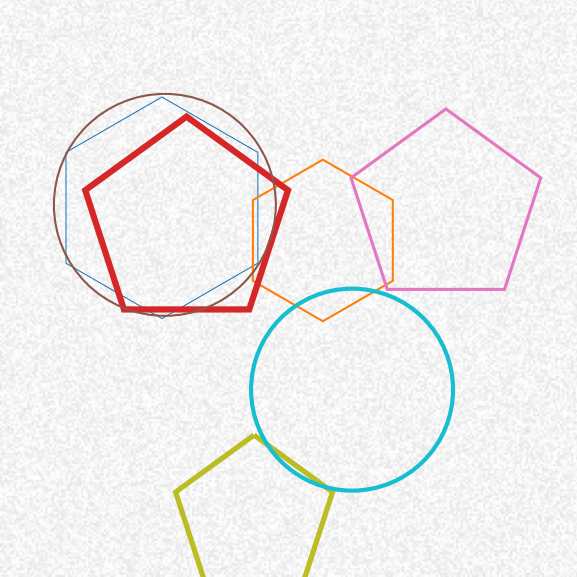[{"shape": "hexagon", "thickness": 0.5, "radius": 0.96, "center": [0.28, 0.639]}, {"shape": "hexagon", "thickness": 1, "radius": 0.7, "center": [0.559, 0.583]}, {"shape": "pentagon", "thickness": 3, "radius": 0.92, "center": [0.323, 0.613]}, {"shape": "circle", "thickness": 1, "radius": 0.96, "center": [0.285, 0.644]}, {"shape": "pentagon", "thickness": 1.5, "radius": 0.86, "center": [0.772, 0.638]}, {"shape": "pentagon", "thickness": 2.5, "radius": 0.71, "center": [0.44, 0.103]}, {"shape": "circle", "thickness": 2, "radius": 0.87, "center": [0.61, 0.324]}]